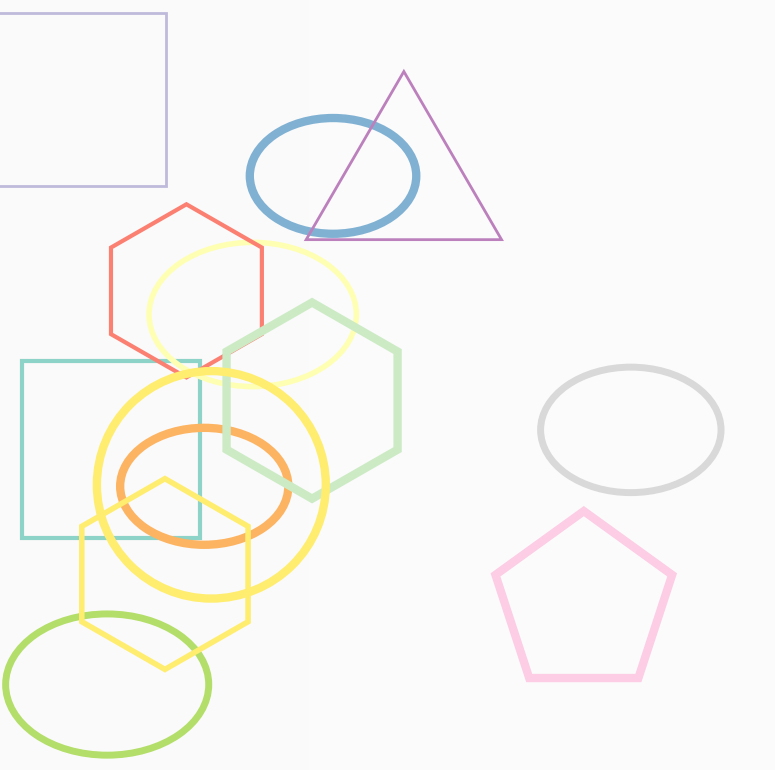[{"shape": "square", "thickness": 1.5, "radius": 0.57, "center": [0.144, 0.416]}, {"shape": "oval", "thickness": 2, "radius": 0.67, "center": [0.326, 0.592]}, {"shape": "square", "thickness": 1, "radius": 0.56, "center": [0.103, 0.871]}, {"shape": "hexagon", "thickness": 1.5, "radius": 0.56, "center": [0.241, 0.622]}, {"shape": "oval", "thickness": 3, "radius": 0.54, "center": [0.43, 0.772]}, {"shape": "oval", "thickness": 3, "radius": 0.54, "center": [0.264, 0.368]}, {"shape": "oval", "thickness": 2.5, "radius": 0.66, "center": [0.138, 0.111]}, {"shape": "pentagon", "thickness": 3, "radius": 0.6, "center": [0.753, 0.216]}, {"shape": "oval", "thickness": 2.5, "radius": 0.58, "center": [0.814, 0.442]}, {"shape": "triangle", "thickness": 1, "radius": 0.73, "center": [0.521, 0.762]}, {"shape": "hexagon", "thickness": 3, "radius": 0.64, "center": [0.403, 0.48]}, {"shape": "circle", "thickness": 3, "radius": 0.74, "center": [0.273, 0.37]}, {"shape": "hexagon", "thickness": 2, "radius": 0.62, "center": [0.213, 0.255]}]